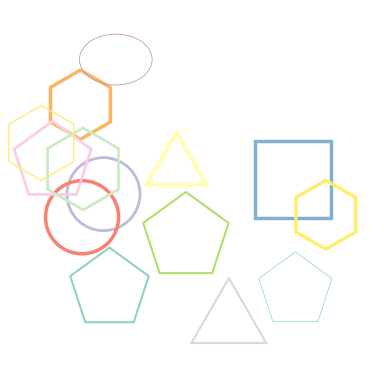[{"shape": "pentagon", "thickness": 1.5, "radius": 0.54, "center": [0.284, 0.25]}, {"shape": "pentagon", "thickness": 0.5, "radius": 0.5, "center": [0.767, 0.246]}, {"shape": "triangle", "thickness": 3, "radius": 0.45, "center": [0.458, 0.565]}, {"shape": "circle", "thickness": 2, "radius": 0.47, "center": [0.269, 0.496]}, {"shape": "circle", "thickness": 2.5, "radius": 0.47, "center": [0.213, 0.436]}, {"shape": "square", "thickness": 2.5, "radius": 0.5, "center": [0.761, 0.534]}, {"shape": "hexagon", "thickness": 2.5, "radius": 0.45, "center": [0.209, 0.728]}, {"shape": "pentagon", "thickness": 1.5, "radius": 0.58, "center": [0.483, 0.385]}, {"shape": "pentagon", "thickness": 2, "radius": 0.53, "center": [0.137, 0.58]}, {"shape": "triangle", "thickness": 1.5, "radius": 0.56, "center": [0.594, 0.165]}, {"shape": "oval", "thickness": 0.5, "radius": 0.47, "center": [0.301, 0.845]}, {"shape": "hexagon", "thickness": 2, "radius": 0.53, "center": [0.216, 0.561]}, {"shape": "hexagon", "thickness": 1, "radius": 0.49, "center": [0.107, 0.629]}, {"shape": "hexagon", "thickness": 2.5, "radius": 0.45, "center": [0.846, 0.442]}]